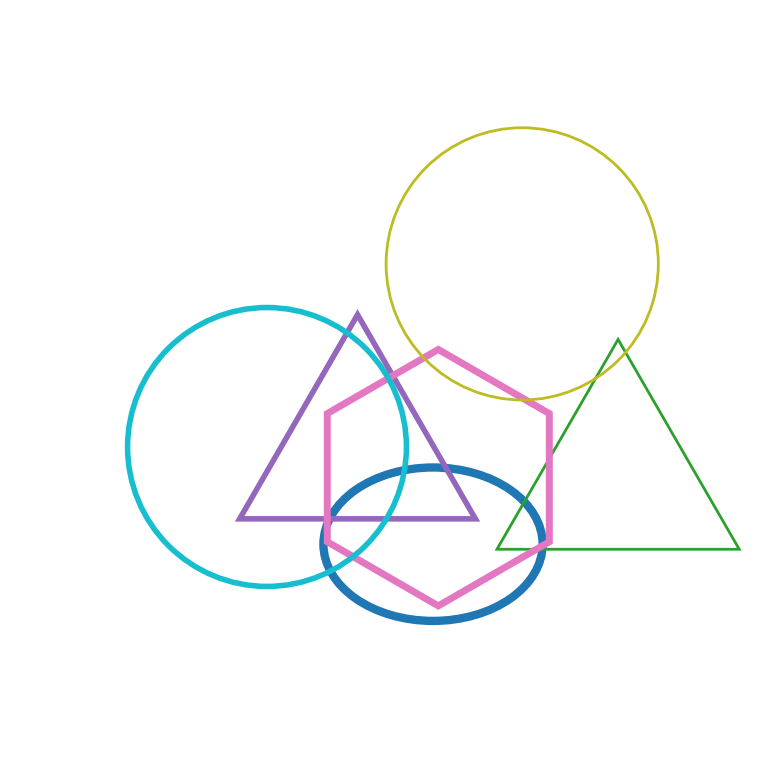[{"shape": "oval", "thickness": 3, "radius": 0.71, "center": [0.562, 0.293]}, {"shape": "triangle", "thickness": 1, "radius": 0.91, "center": [0.803, 0.377]}, {"shape": "triangle", "thickness": 2, "radius": 0.88, "center": [0.464, 0.415]}, {"shape": "hexagon", "thickness": 2.5, "radius": 0.83, "center": [0.569, 0.38]}, {"shape": "circle", "thickness": 1, "radius": 0.88, "center": [0.678, 0.657]}, {"shape": "circle", "thickness": 2, "radius": 0.91, "center": [0.347, 0.42]}]